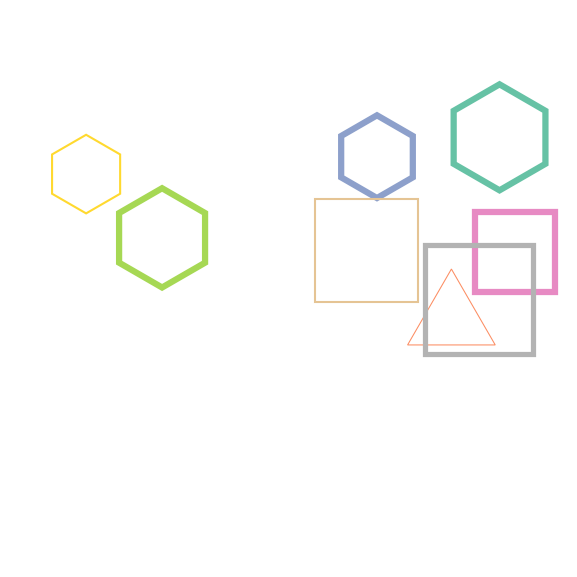[{"shape": "hexagon", "thickness": 3, "radius": 0.46, "center": [0.865, 0.761]}, {"shape": "triangle", "thickness": 0.5, "radius": 0.44, "center": [0.782, 0.446]}, {"shape": "hexagon", "thickness": 3, "radius": 0.36, "center": [0.653, 0.728]}, {"shape": "square", "thickness": 3, "radius": 0.35, "center": [0.892, 0.563]}, {"shape": "hexagon", "thickness": 3, "radius": 0.43, "center": [0.281, 0.587]}, {"shape": "hexagon", "thickness": 1, "radius": 0.34, "center": [0.149, 0.698]}, {"shape": "square", "thickness": 1, "radius": 0.45, "center": [0.635, 0.565]}, {"shape": "square", "thickness": 2.5, "radius": 0.47, "center": [0.829, 0.48]}]